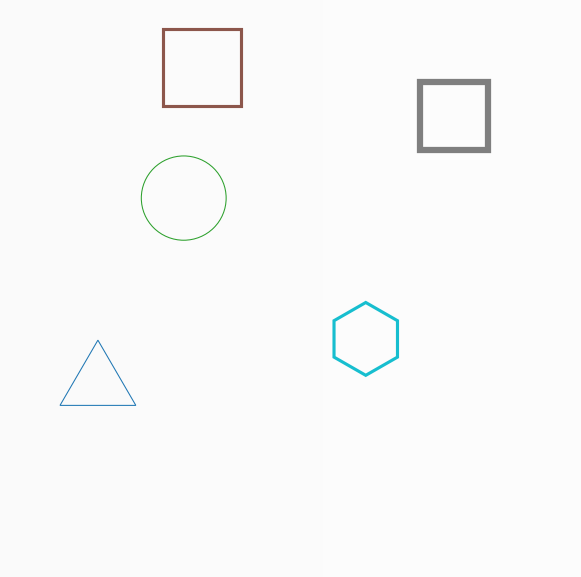[{"shape": "triangle", "thickness": 0.5, "radius": 0.38, "center": [0.168, 0.335]}, {"shape": "circle", "thickness": 0.5, "radius": 0.36, "center": [0.316, 0.656]}, {"shape": "square", "thickness": 1.5, "radius": 0.34, "center": [0.348, 0.882]}, {"shape": "square", "thickness": 3, "radius": 0.29, "center": [0.781, 0.799]}, {"shape": "hexagon", "thickness": 1.5, "radius": 0.32, "center": [0.629, 0.412]}]